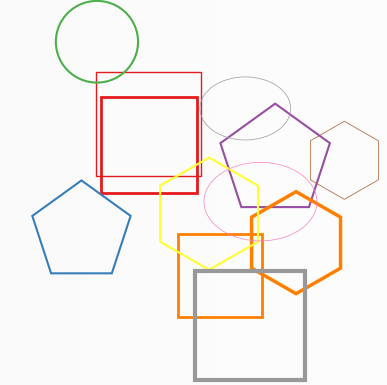[{"shape": "square", "thickness": 2, "radius": 0.62, "center": [0.385, 0.624]}, {"shape": "square", "thickness": 1, "radius": 0.68, "center": [0.384, 0.678]}, {"shape": "pentagon", "thickness": 1.5, "radius": 0.67, "center": [0.21, 0.398]}, {"shape": "circle", "thickness": 1.5, "radius": 0.53, "center": [0.25, 0.892]}, {"shape": "pentagon", "thickness": 1.5, "radius": 0.74, "center": [0.71, 0.582]}, {"shape": "square", "thickness": 2, "radius": 0.54, "center": [0.567, 0.283]}, {"shape": "hexagon", "thickness": 2.5, "radius": 0.66, "center": [0.764, 0.37]}, {"shape": "hexagon", "thickness": 1.5, "radius": 0.73, "center": [0.54, 0.445]}, {"shape": "hexagon", "thickness": 0.5, "radius": 0.51, "center": [0.889, 0.584]}, {"shape": "oval", "thickness": 0.5, "radius": 0.73, "center": [0.672, 0.476]}, {"shape": "square", "thickness": 3, "radius": 0.71, "center": [0.646, 0.155]}, {"shape": "oval", "thickness": 0.5, "radius": 0.58, "center": [0.633, 0.718]}]